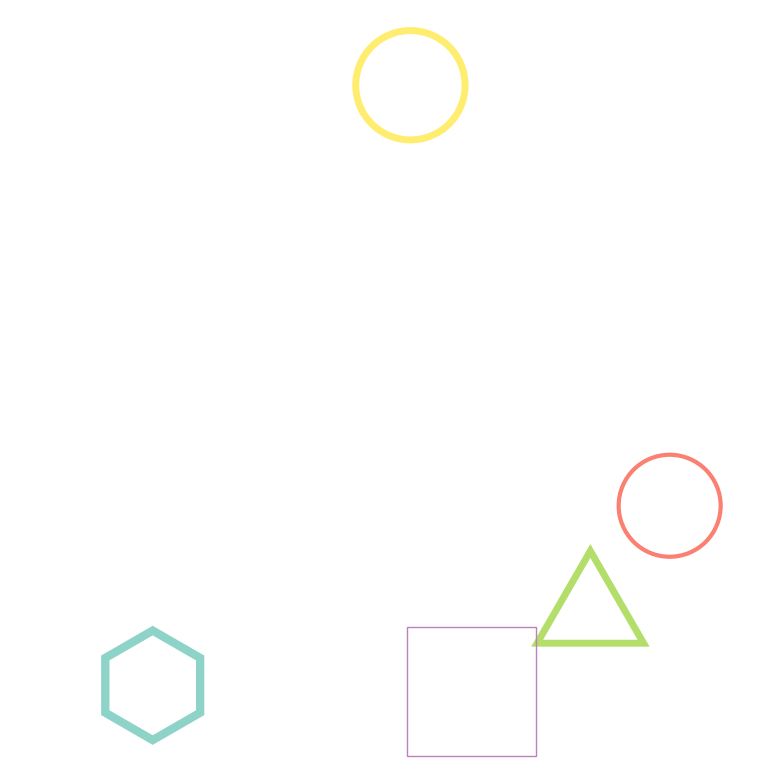[{"shape": "hexagon", "thickness": 3, "radius": 0.36, "center": [0.198, 0.11]}, {"shape": "circle", "thickness": 1.5, "radius": 0.33, "center": [0.87, 0.343]}, {"shape": "triangle", "thickness": 2.5, "radius": 0.4, "center": [0.767, 0.205]}, {"shape": "square", "thickness": 0.5, "radius": 0.42, "center": [0.612, 0.102]}, {"shape": "circle", "thickness": 2.5, "radius": 0.36, "center": [0.533, 0.889]}]